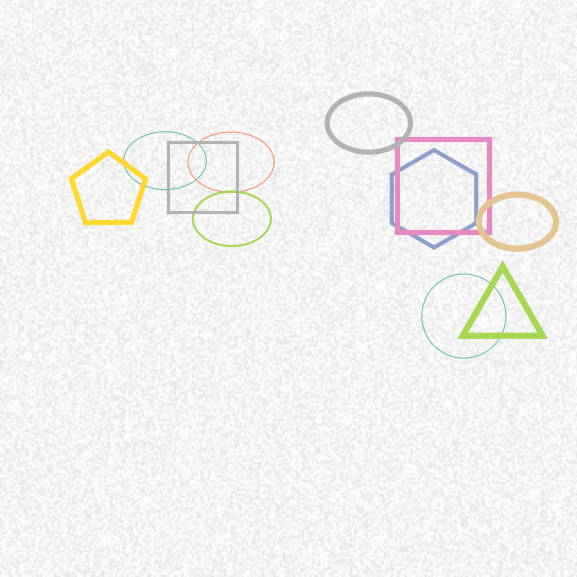[{"shape": "circle", "thickness": 0.5, "radius": 0.36, "center": [0.803, 0.452]}, {"shape": "oval", "thickness": 0.5, "radius": 0.36, "center": [0.286, 0.721]}, {"shape": "oval", "thickness": 0.5, "radius": 0.37, "center": [0.4, 0.718]}, {"shape": "hexagon", "thickness": 2, "radius": 0.42, "center": [0.752, 0.655]}, {"shape": "square", "thickness": 2.5, "radius": 0.4, "center": [0.767, 0.678]}, {"shape": "triangle", "thickness": 3, "radius": 0.4, "center": [0.871, 0.458]}, {"shape": "oval", "thickness": 1, "radius": 0.34, "center": [0.402, 0.62]}, {"shape": "pentagon", "thickness": 2.5, "radius": 0.34, "center": [0.188, 0.669]}, {"shape": "oval", "thickness": 3, "radius": 0.33, "center": [0.896, 0.615]}, {"shape": "square", "thickness": 1.5, "radius": 0.3, "center": [0.35, 0.693]}, {"shape": "oval", "thickness": 2.5, "radius": 0.36, "center": [0.639, 0.786]}]